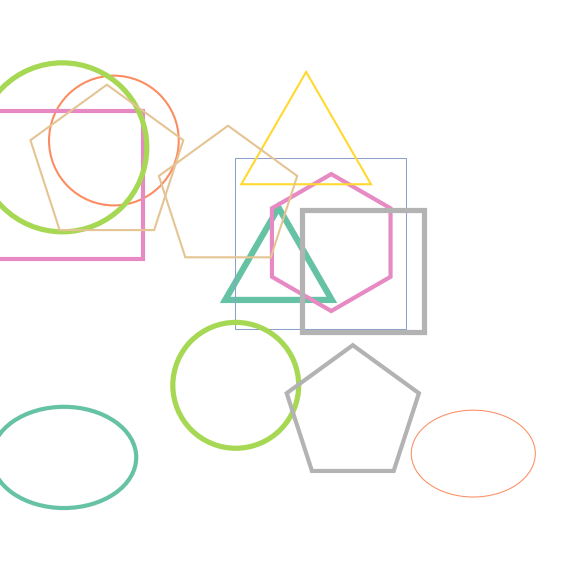[{"shape": "triangle", "thickness": 3, "radius": 0.53, "center": [0.482, 0.533]}, {"shape": "oval", "thickness": 2, "radius": 0.63, "center": [0.111, 0.207]}, {"shape": "oval", "thickness": 0.5, "radius": 0.54, "center": [0.82, 0.214]}, {"shape": "circle", "thickness": 1, "radius": 0.56, "center": [0.197, 0.756]}, {"shape": "square", "thickness": 0.5, "radius": 0.74, "center": [0.554, 0.578]}, {"shape": "square", "thickness": 2, "radius": 0.64, "center": [0.12, 0.679]}, {"shape": "hexagon", "thickness": 2, "radius": 0.59, "center": [0.574, 0.579]}, {"shape": "circle", "thickness": 2.5, "radius": 0.54, "center": [0.408, 0.332]}, {"shape": "circle", "thickness": 2.5, "radius": 0.73, "center": [0.108, 0.744]}, {"shape": "triangle", "thickness": 1, "radius": 0.65, "center": [0.53, 0.745]}, {"shape": "pentagon", "thickness": 1, "radius": 0.7, "center": [0.185, 0.713]}, {"shape": "pentagon", "thickness": 1, "radius": 0.63, "center": [0.395, 0.655]}, {"shape": "pentagon", "thickness": 2, "radius": 0.6, "center": [0.611, 0.281]}, {"shape": "square", "thickness": 2.5, "radius": 0.53, "center": [0.629, 0.53]}]